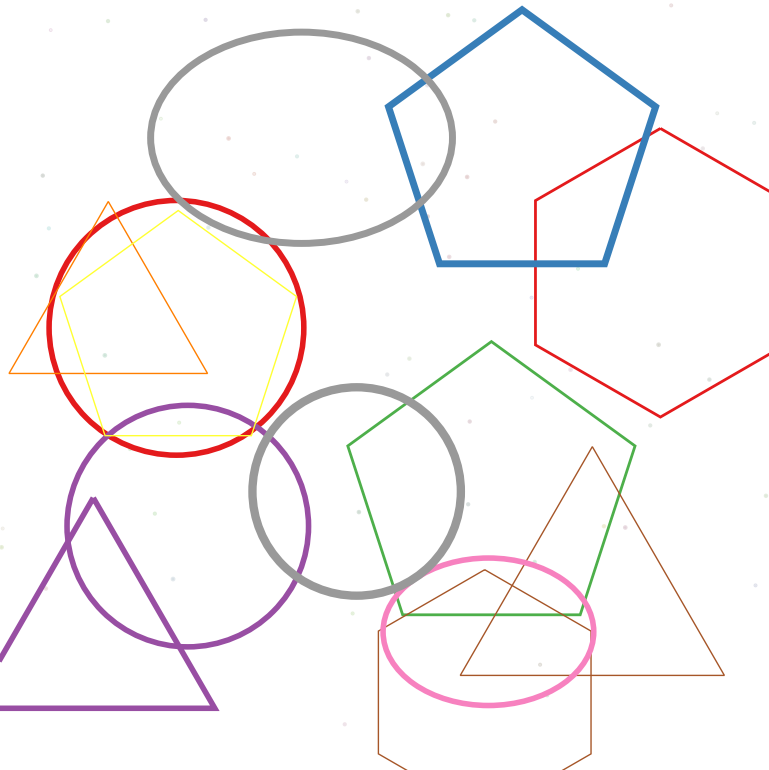[{"shape": "hexagon", "thickness": 1, "radius": 0.94, "center": [0.858, 0.646]}, {"shape": "circle", "thickness": 2, "radius": 0.83, "center": [0.229, 0.574]}, {"shape": "pentagon", "thickness": 2.5, "radius": 0.91, "center": [0.678, 0.805]}, {"shape": "pentagon", "thickness": 1, "radius": 0.98, "center": [0.638, 0.36]}, {"shape": "triangle", "thickness": 2, "radius": 0.91, "center": [0.121, 0.171]}, {"shape": "circle", "thickness": 2, "radius": 0.78, "center": [0.244, 0.317]}, {"shape": "triangle", "thickness": 0.5, "radius": 0.74, "center": [0.141, 0.589]}, {"shape": "pentagon", "thickness": 0.5, "radius": 0.81, "center": [0.231, 0.565]}, {"shape": "triangle", "thickness": 0.5, "radius": 0.99, "center": [0.769, 0.222]}, {"shape": "hexagon", "thickness": 0.5, "radius": 0.8, "center": [0.629, 0.101]}, {"shape": "oval", "thickness": 2, "radius": 0.68, "center": [0.634, 0.18]}, {"shape": "oval", "thickness": 2.5, "radius": 0.98, "center": [0.392, 0.821]}, {"shape": "circle", "thickness": 3, "radius": 0.68, "center": [0.463, 0.362]}]